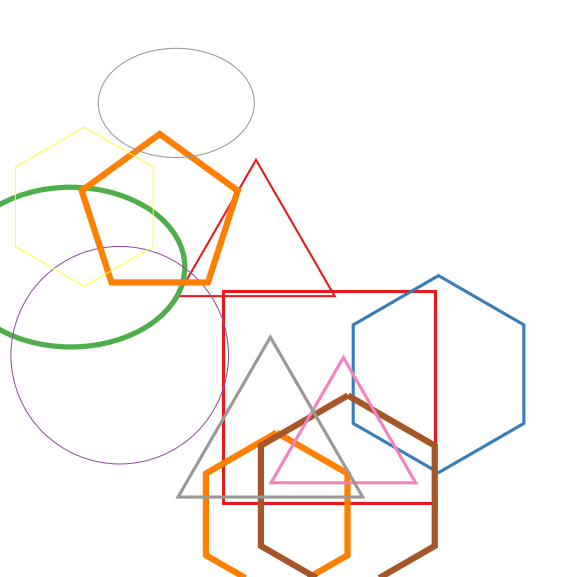[{"shape": "triangle", "thickness": 1, "radius": 0.79, "center": [0.443, 0.565]}, {"shape": "square", "thickness": 1.5, "radius": 0.92, "center": [0.569, 0.312]}, {"shape": "hexagon", "thickness": 1.5, "radius": 0.85, "center": [0.759, 0.351]}, {"shape": "oval", "thickness": 2.5, "radius": 0.99, "center": [0.122, 0.537]}, {"shape": "circle", "thickness": 0.5, "radius": 0.94, "center": [0.207, 0.384]}, {"shape": "hexagon", "thickness": 3, "radius": 0.71, "center": [0.479, 0.108]}, {"shape": "pentagon", "thickness": 3, "radius": 0.71, "center": [0.277, 0.625]}, {"shape": "hexagon", "thickness": 0.5, "radius": 0.69, "center": [0.146, 0.641]}, {"shape": "hexagon", "thickness": 3, "radius": 0.87, "center": [0.602, 0.141]}, {"shape": "triangle", "thickness": 1.5, "radius": 0.72, "center": [0.595, 0.235]}, {"shape": "oval", "thickness": 0.5, "radius": 0.68, "center": [0.305, 0.821]}, {"shape": "triangle", "thickness": 1.5, "radius": 0.92, "center": [0.468, 0.231]}]